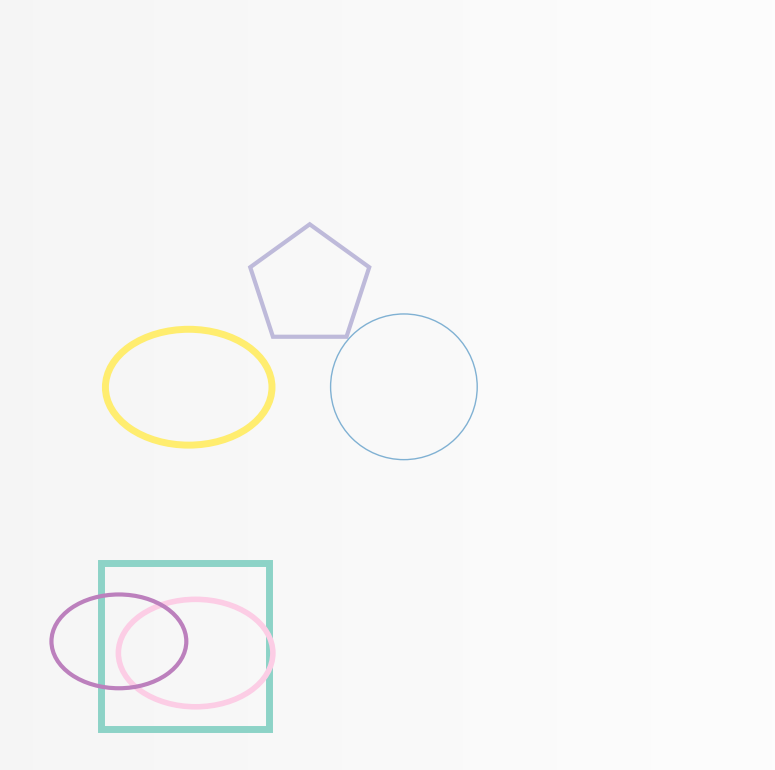[{"shape": "square", "thickness": 2.5, "radius": 0.54, "center": [0.238, 0.161]}, {"shape": "pentagon", "thickness": 1.5, "radius": 0.4, "center": [0.4, 0.628]}, {"shape": "circle", "thickness": 0.5, "radius": 0.47, "center": [0.521, 0.498]}, {"shape": "oval", "thickness": 2, "radius": 0.5, "center": [0.252, 0.152]}, {"shape": "oval", "thickness": 1.5, "radius": 0.44, "center": [0.153, 0.167]}, {"shape": "oval", "thickness": 2.5, "radius": 0.54, "center": [0.243, 0.497]}]